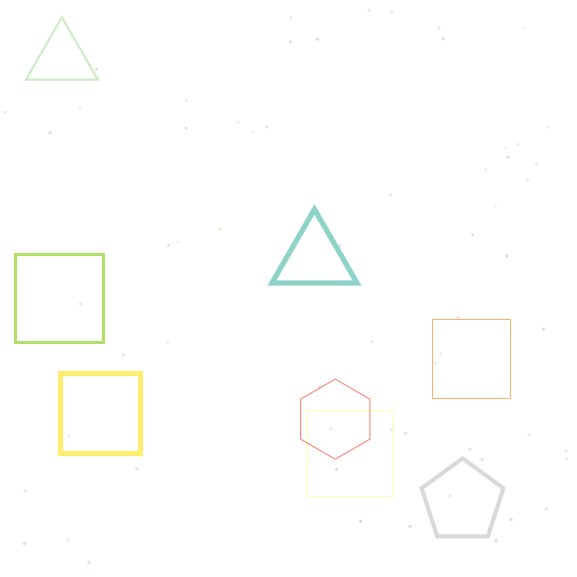[{"shape": "triangle", "thickness": 2.5, "radius": 0.43, "center": [0.545, 0.552]}, {"shape": "square", "thickness": 0.5, "radius": 0.37, "center": [0.606, 0.214]}, {"shape": "hexagon", "thickness": 0.5, "radius": 0.35, "center": [0.581, 0.273]}, {"shape": "square", "thickness": 0.5, "radius": 0.34, "center": [0.815, 0.378]}, {"shape": "square", "thickness": 1.5, "radius": 0.38, "center": [0.102, 0.483]}, {"shape": "pentagon", "thickness": 2, "radius": 0.37, "center": [0.801, 0.131]}, {"shape": "triangle", "thickness": 1, "radius": 0.36, "center": [0.107, 0.897]}, {"shape": "square", "thickness": 2.5, "radius": 0.35, "center": [0.174, 0.284]}]